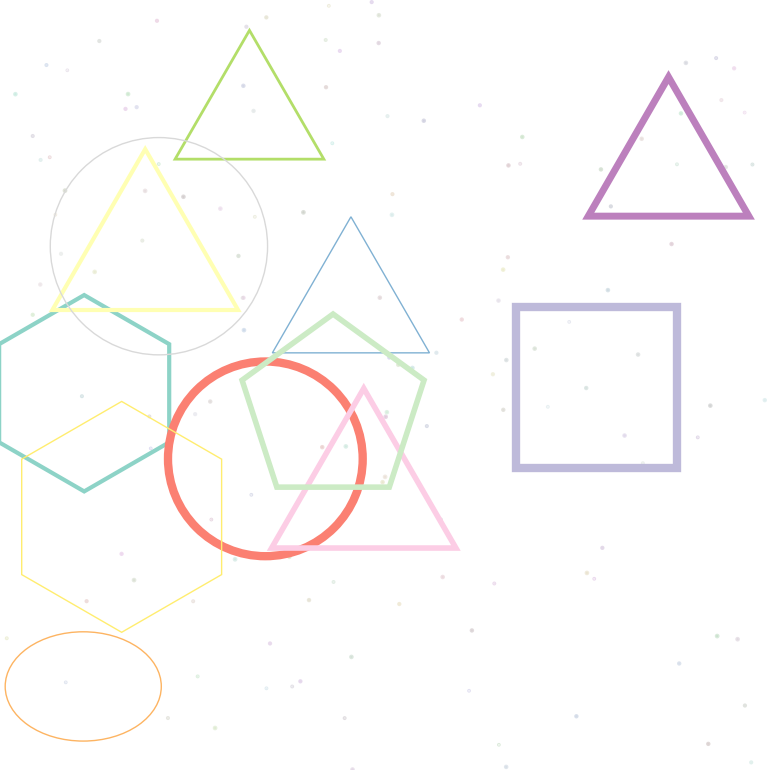[{"shape": "hexagon", "thickness": 1.5, "radius": 0.64, "center": [0.109, 0.489]}, {"shape": "triangle", "thickness": 1.5, "radius": 0.7, "center": [0.189, 0.667]}, {"shape": "square", "thickness": 3, "radius": 0.52, "center": [0.775, 0.497]}, {"shape": "circle", "thickness": 3, "radius": 0.63, "center": [0.345, 0.404]}, {"shape": "triangle", "thickness": 0.5, "radius": 0.59, "center": [0.456, 0.601]}, {"shape": "oval", "thickness": 0.5, "radius": 0.51, "center": [0.108, 0.109]}, {"shape": "triangle", "thickness": 1, "radius": 0.56, "center": [0.324, 0.849]}, {"shape": "triangle", "thickness": 2, "radius": 0.69, "center": [0.472, 0.357]}, {"shape": "circle", "thickness": 0.5, "radius": 0.71, "center": [0.206, 0.68]}, {"shape": "triangle", "thickness": 2.5, "radius": 0.6, "center": [0.868, 0.779]}, {"shape": "pentagon", "thickness": 2, "radius": 0.62, "center": [0.433, 0.468]}, {"shape": "hexagon", "thickness": 0.5, "radius": 0.75, "center": [0.158, 0.329]}]